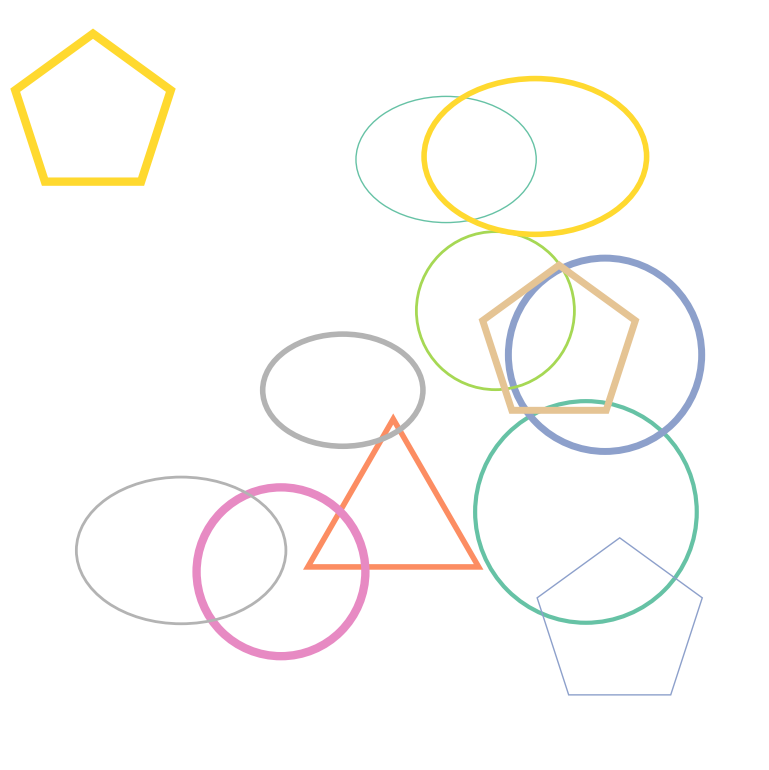[{"shape": "circle", "thickness": 1.5, "radius": 0.72, "center": [0.761, 0.335]}, {"shape": "oval", "thickness": 0.5, "radius": 0.59, "center": [0.579, 0.793]}, {"shape": "triangle", "thickness": 2, "radius": 0.64, "center": [0.511, 0.328]}, {"shape": "circle", "thickness": 2.5, "radius": 0.63, "center": [0.786, 0.539]}, {"shape": "pentagon", "thickness": 0.5, "radius": 0.56, "center": [0.805, 0.189]}, {"shape": "circle", "thickness": 3, "radius": 0.55, "center": [0.365, 0.257]}, {"shape": "circle", "thickness": 1, "radius": 0.51, "center": [0.643, 0.597]}, {"shape": "oval", "thickness": 2, "radius": 0.72, "center": [0.695, 0.797]}, {"shape": "pentagon", "thickness": 3, "radius": 0.53, "center": [0.121, 0.85]}, {"shape": "pentagon", "thickness": 2.5, "radius": 0.52, "center": [0.726, 0.551]}, {"shape": "oval", "thickness": 1, "radius": 0.68, "center": [0.235, 0.285]}, {"shape": "oval", "thickness": 2, "radius": 0.52, "center": [0.445, 0.493]}]